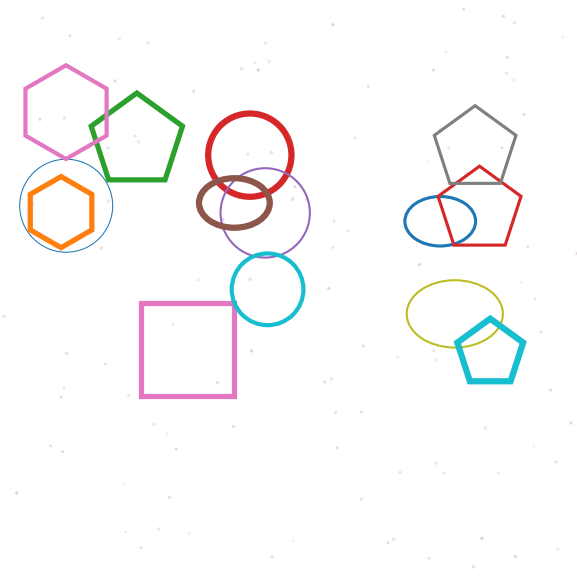[{"shape": "circle", "thickness": 0.5, "radius": 0.4, "center": [0.115, 0.643]}, {"shape": "oval", "thickness": 1.5, "radius": 0.31, "center": [0.762, 0.616]}, {"shape": "hexagon", "thickness": 2.5, "radius": 0.31, "center": [0.106, 0.632]}, {"shape": "pentagon", "thickness": 2.5, "radius": 0.42, "center": [0.237, 0.755]}, {"shape": "circle", "thickness": 3, "radius": 0.36, "center": [0.433, 0.73]}, {"shape": "pentagon", "thickness": 1.5, "radius": 0.38, "center": [0.83, 0.636]}, {"shape": "circle", "thickness": 1, "radius": 0.39, "center": [0.459, 0.63]}, {"shape": "oval", "thickness": 3, "radius": 0.31, "center": [0.406, 0.648]}, {"shape": "hexagon", "thickness": 2, "radius": 0.41, "center": [0.114, 0.805]}, {"shape": "square", "thickness": 2.5, "radius": 0.4, "center": [0.324, 0.393]}, {"shape": "pentagon", "thickness": 1.5, "radius": 0.37, "center": [0.823, 0.742]}, {"shape": "oval", "thickness": 1, "radius": 0.42, "center": [0.788, 0.456]}, {"shape": "circle", "thickness": 2, "radius": 0.31, "center": [0.463, 0.498]}, {"shape": "pentagon", "thickness": 3, "radius": 0.3, "center": [0.849, 0.387]}]